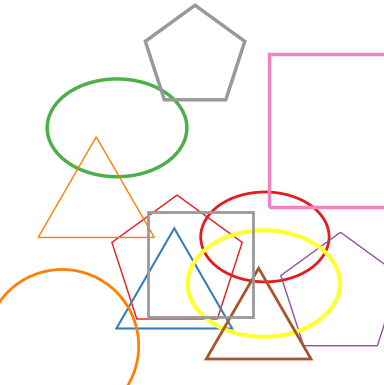[{"shape": "oval", "thickness": 2, "radius": 0.83, "center": [0.688, 0.385]}, {"shape": "pentagon", "thickness": 1, "radius": 0.89, "center": [0.46, 0.315]}, {"shape": "triangle", "thickness": 1.5, "radius": 0.87, "center": [0.453, 0.234]}, {"shape": "oval", "thickness": 2.5, "radius": 0.91, "center": [0.304, 0.668]}, {"shape": "pentagon", "thickness": 1, "radius": 0.81, "center": [0.884, 0.234]}, {"shape": "circle", "thickness": 2, "radius": 0.99, "center": [0.161, 0.101]}, {"shape": "triangle", "thickness": 1, "radius": 0.87, "center": [0.25, 0.47]}, {"shape": "oval", "thickness": 3, "radius": 0.99, "center": [0.685, 0.263]}, {"shape": "triangle", "thickness": 2, "radius": 0.79, "center": [0.672, 0.146]}, {"shape": "square", "thickness": 2.5, "radius": 0.99, "center": [0.897, 0.66]}, {"shape": "square", "thickness": 2, "radius": 0.68, "center": [0.521, 0.313]}, {"shape": "pentagon", "thickness": 2.5, "radius": 0.68, "center": [0.507, 0.851]}]